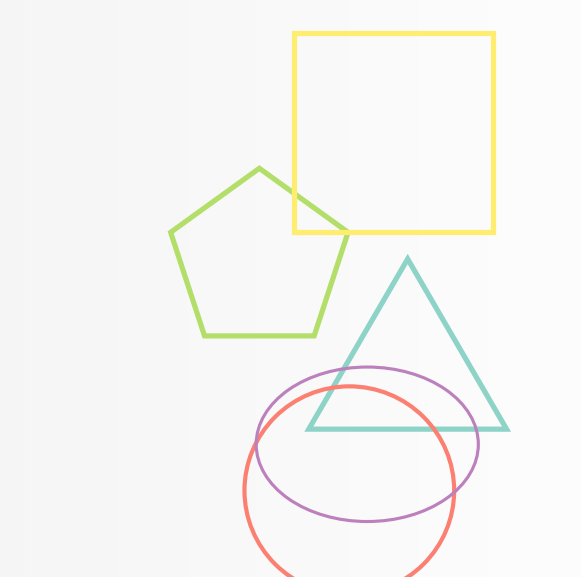[{"shape": "triangle", "thickness": 2.5, "radius": 0.98, "center": [0.701, 0.354]}, {"shape": "circle", "thickness": 2, "radius": 0.9, "center": [0.601, 0.15]}, {"shape": "pentagon", "thickness": 2.5, "radius": 0.8, "center": [0.446, 0.547]}, {"shape": "oval", "thickness": 1.5, "radius": 0.96, "center": [0.632, 0.23]}, {"shape": "square", "thickness": 2.5, "radius": 0.86, "center": [0.677, 0.77]}]